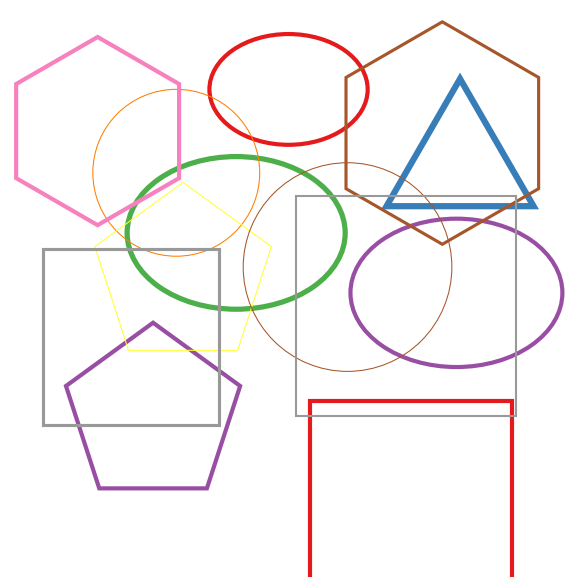[{"shape": "square", "thickness": 2, "radius": 0.88, "center": [0.711, 0.129]}, {"shape": "oval", "thickness": 2, "radius": 0.69, "center": [0.5, 0.844]}, {"shape": "triangle", "thickness": 3, "radius": 0.74, "center": [0.797, 0.716]}, {"shape": "oval", "thickness": 2.5, "radius": 0.94, "center": [0.409, 0.596]}, {"shape": "oval", "thickness": 2, "radius": 0.92, "center": [0.79, 0.492]}, {"shape": "pentagon", "thickness": 2, "radius": 0.79, "center": [0.265, 0.282]}, {"shape": "circle", "thickness": 0.5, "radius": 0.72, "center": [0.305, 0.7]}, {"shape": "pentagon", "thickness": 0.5, "radius": 0.8, "center": [0.317, 0.523]}, {"shape": "circle", "thickness": 0.5, "radius": 0.9, "center": [0.602, 0.537]}, {"shape": "hexagon", "thickness": 1.5, "radius": 0.96, "center": [0.766, 0.769]}, {"shape": "hexagon", "thickness": 2, "radius": 0.81, "center": [0.169, 0.772]}, {"shape": "square", "thickness": 1, "radius": 0.95, "center": [0.703, 0.47]}, {"shape": "square", "thickness": 1.5, "radius": 0.76, "center": [0.226, 0.416]}]